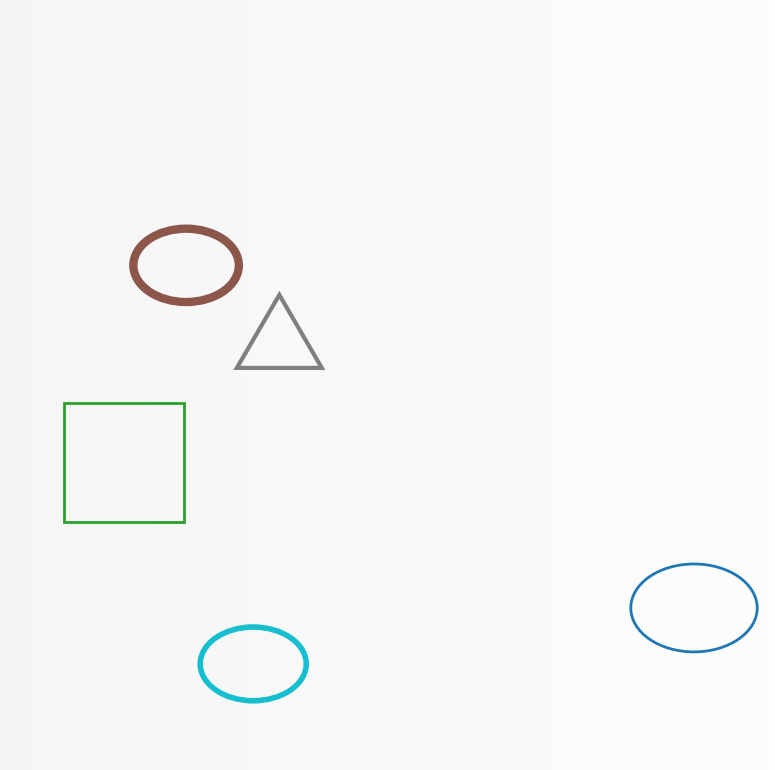[{"shape": "oval", "thickness": 1, "radius": 0.41, "center": [0.895, 0.21]}, {"shape": "square", "thickness": 1, "radius": 0.39, "center": [0.16, 0.399]}, {"shape": "oval", "thickness": 3, "radius": 0.34, "center": [0.24, 0.655]}, {"shape": "triangle", "thickness": 1.5, "radius": 0.32, "center": [0.36, 0.554]}, {"shape": "oval", "thickness": 2, "radius": 0.34, "center": [0.327, 0.138]}]